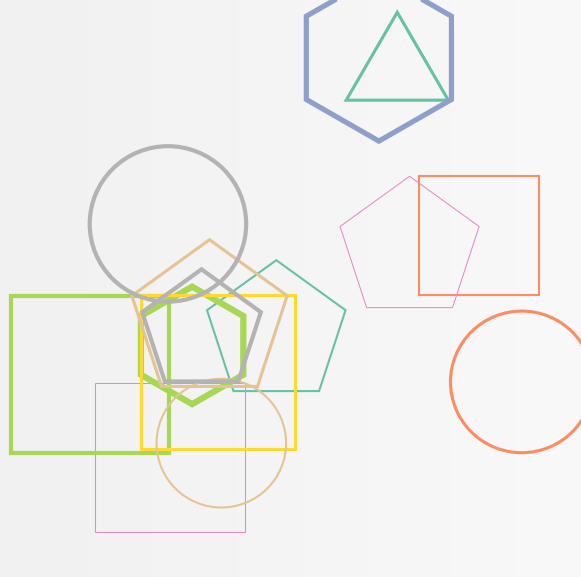[{"shape": "pentagon", "thickness": 1, "radius": 0.63, "center": [0.475, 0.423]}, {"shape": "triangle", "thickness": 1.5, "radius": 0.51, "center": [0.683, 0.876]}, {"shape": "square", "thickness": 1, "radius": 0.51, "center": [0.824, 0.592]}, {"shape": "circle", "thickness": 1.5, "radius": 0.61, "center": [0.898, 0.338]}, {"shape": "hexagon", "thickness": 2.5, "radius": 0.72, "center": [0.652, 0.899]}, {"shape": "pentagon", "thickness": 0.5, "radius": 0.63, "center": [0.705, 0.568]}, {"shape": "square", "thickness": 0.5, "radius": 0.65, "center": [0.292, 0.207]}, {"shape": "square", "thickness": 2, "radius": 0.68, "center": [0.155, 0.351]}, {"shape": "hexagon", "thickness": 3, "radius": 0.51, "center": [0.331, 0.401]}, {"shape": "square", "thickness": 1.5, "radius": 0.66, "center": [0.375, 0.355]}, {"shape": "pentagon", "thickness": 1.5, "radius": 0.7, "center": [0.36, 0.444]}, {"shape": "circle", "thickness": 1, "radius": 0.56, "center": [0.381, 0.232]}, {"shape": "pentagon", "thickness": 2, "radius": 0.54, "center": [0.347, 0.425]}, {"shape": "circle", "thickness": 2, "radius": 0.67, "center": [0.289, 0.611]}]